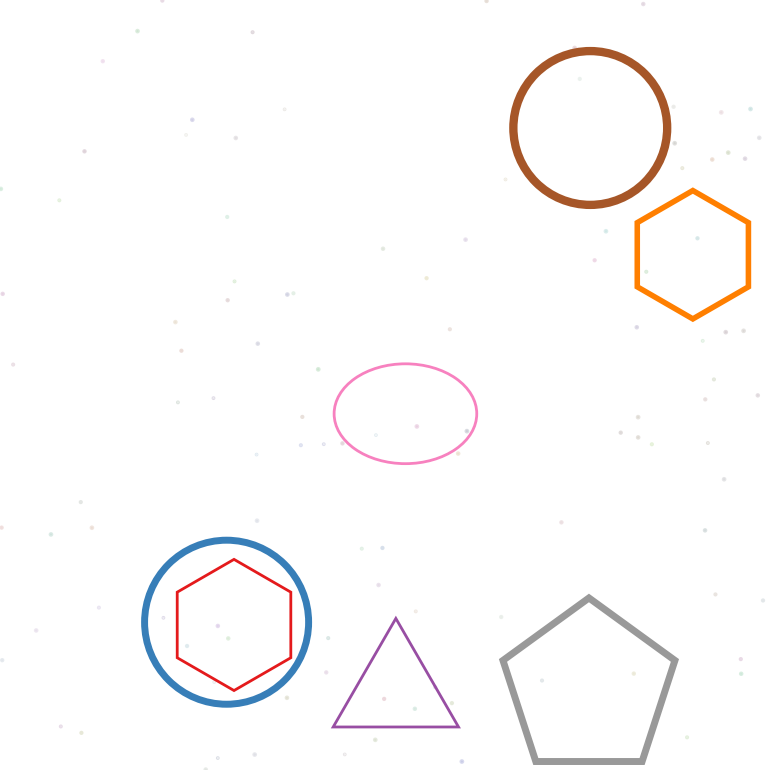[{"shape": "hexagon", "thickness": 1, "radius": 0.43, "center": [0.304, 0.188]}, {"shape": "circle", "thickness": 2.5, "radius": 0.53, "center": [0.294, 0.192]}, {"shape": "triangle", "thickness": 1, "radius": 0.47, "center": [0.514, 0.103]}, {"shape": "hexagon", "thickness": 2, "radius": 0.42, "center": [0.9, 0.669]}, {"shape": "circle", "thickness": 3, "radius": 0.5, "center": [0.767, 0.834]}, {"shape": "oval", "thickness": 1, "radius": 0.46, "center": [0.527, 0.463]}, {"shape": "pentagon", "thickness": 2.5, "radius": 0.59, "center": [0.765, 0.106]}]